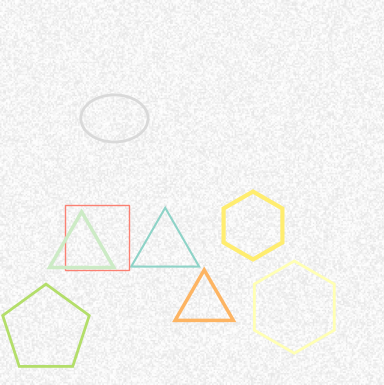[{"shape": "triangle", "thickness": 1.5, "radius": 0.51, "center": [0.429, 0.358]}, {"shape": "hexagon", "thickness": 2, "radius": 0.6, "center": [0.764, 0.202]}, {"shape": "square", "thickness": 1, "radius": 0.42, "center": [0.251, 0.383]}, {"shape": "triangle", "thickness": 2.5, "radius": 0.44, "center": [0.53, 0.212]}, {"shape": "pentagon", "thickness": 2, "radius": 0.59, "center": [0.119, 0.144]}, {"shape": "oval", "thickness": 2, "radius": 0.44, "center": [0.297, 0.692]}, {"shape": "triangle", "thickness": 2.5, "radius": 0.48, "center": [0.212, 0.353]}, {"shape": "hexagon", "thickness": 3, "radius": 0.44, "center": [0.657, 0.414]}]